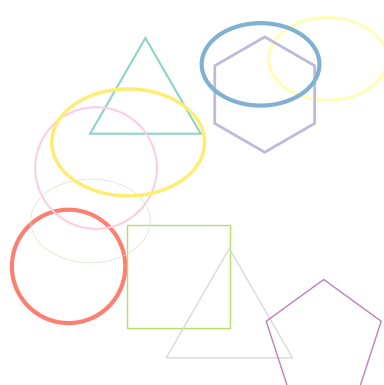[{"shape": "triangle", "thickness": 1.5, "radius": 0.83, "center": [0.378, 0.736]}, {"shape": "oval", "thickness": 2, "radius": 0.77, "center": [0.851, 0.847]}, {"shape": "hexagon", "thickness": 2, "radius": 0.75, "center": [0.688, 0.754]}, {"shape": "circle", "thickness": 3, "radius": 0.74, "center": [0.178, 0.308]}, {"shape": "oval", "thickness": 3, "radius": 0.76, "center": [0.677, 0.833]}, {"shape": "square", "thickness": 1, "radius": 0.67, "center": [0.464, 0.283]}, {"shape": "circle", "thickness": 1.5, "radius": 0.79, "center": [0.25, 0.564]}, {"shape": "triangle", "thickness": 1, "radius": 0.95, "center": [0.596, 0.165]}, {"shape": "pentagon", "thickness": 1, "radius": 0.78, "center": [0.841, 0.117]}, {"shape": "oval", "thickness": 0.5, "radius": 0.78, "center": [0.235, 0.426]}, {"shape": "oval", "thickness": 2.5, "radius": 0.99, "center": [0.333, 0.63]}]